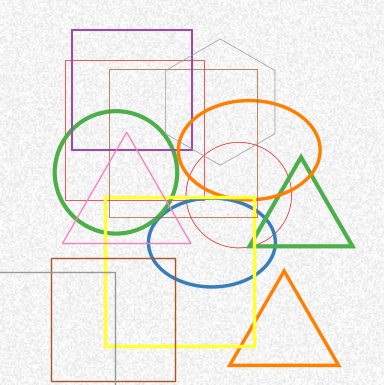[{"shape": "square", "thickness": 0.5, "radius": 0.9, "center": [0.348, 0.662]}, {"shape": "circle", "thickness": 0.5, "radius": 0.69, "center": [0.62, 0.493]}, {"shape": "oval", "thickness": 2.5, "radius": 0.82, "center": [0.55, 0.37]}, {"shape": "circle", "thickness": 3, "radius": 0.8, "center": [0.301, 0.552]}, {"shape": "triangle", "thickness": 3, "radius": 0.77, "center": [0.782, 0.437]}, {"shape": "square", "thickness": 1.5, "radius": 0.78, "center": [0.343, 0.767]}, {"shape": "triangle", "thickness": 2.5, "radius": 0.82, "center": [0.738, 0.133]}, {"shape": "oval", "thickness": 2.5, "radius": 0.92, "center": [0.647, 0.61]}, {"shape": "square", "thickness": 2.5, "radius": 0.97, "center": [0.467, 0.295]}, {"shape": "square", "thickness": 0.5, "radius": 0.96, "center": [0.476, 0.629]}, {"shape": "square", "thickness": 1, "radius": 0.8, "center": [0.293, 0.171]}, {"shape": "triangle", "thickness": 1, "radius": 0.96, "center": [0.329, 0.464]}, {"shape": "square", "thickness": 1, "radius": 0.86, "center": [0.125, 0.122]}, {"shape": "hexagon", "thickness": 0.5, "radius": 0.82, "center": [0.572, 0.735]}]